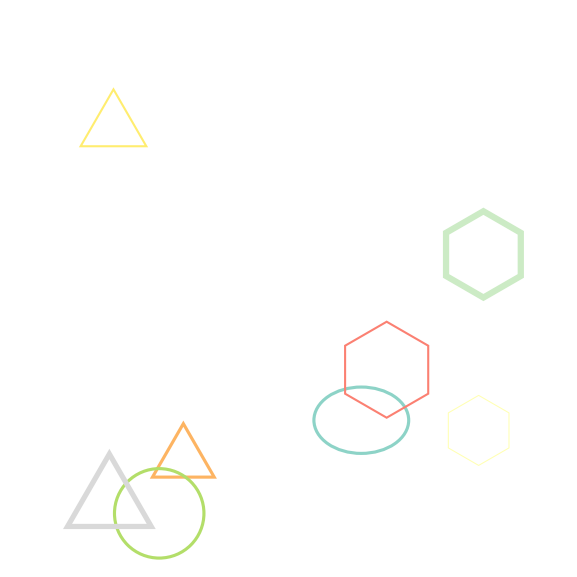[{"shape": "oval", "thickness": 1.5, "radius": 0.41, "center": [0.626, 0.271]}, {"shape": "hexagon", "thickness": 0.5, "radius": 0.3, "center": [0.829, 0.254]}, {"shape": "hexagon", "thickness": 1, "radius": 0.42, "center": [0.67, 0.359]}, {"shape": "triangle", "thickness": 1.5, "radius": 0.31, "center": [0.317, 0.204]}, {"shape": "circle", "thickness": 1.5, "radius": 0.39, "center": [0.276, 0.11]}, {"shape": "triangle", "thickness": 2.5, "radius": 0.42, "center": [0.189, 0.129]}, {"shape": "hexagon", "thickness": 3, "radius": 0.37, "center": [0.837, 0.559]}, {"shape": "triangle", "thickness": 1, "radius": 0.33, "center": [0.197, 0.779]}]